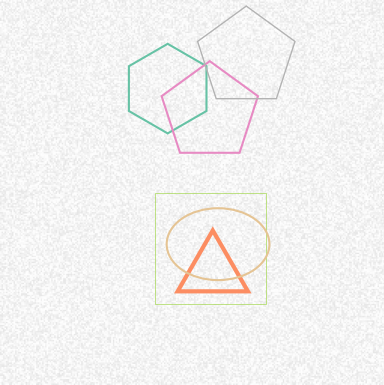[{"shape": "hexagon", "thickness": 1.5, "radius": 0.58, "center": [0.436, 0.77]}, {"shape": "triangle", "thickness": 3, "radius": 0.53, "center": [0.553, 0.296]}, {"shape": "pentagon", "thickness": 1.5, "radius": 0.66, "center": [0.545, 0.71]}, {"shape": "square", "thickness": 0.5, "radius": 0.72, "center": [0.546, 0.354]}, {"shape": "oval", "thickness": 1.5, "radius": 0.67, "center": [0.566, 0.366]}, {"shape": "pentagon", "thickness": 1, "radius": 0.66, "center": [0.64, 0.851]}]